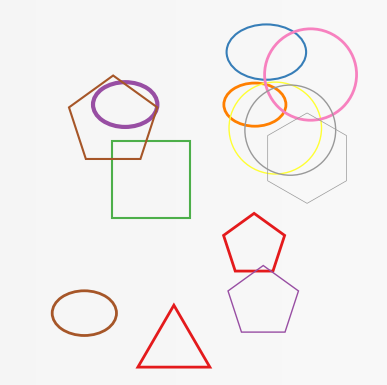[{"shape": "pentagon", "thickness": 2, "radius": 0.41, "center": [0.656, 0.363]}, {"shape": "triangle", "thickness": 2, "radius": 0.54, "center": [0.449, 0.1]}, {"shape": "oval", "thickness": 1.5, "radius": 0.51, "center": [0.687, 0.865]}, {"shape": "square", "thickness": 1.5, "radius": 0.5, "center": [0.39, 0.534]}, {"shape": "pentagon", "thickness": 1, "radius": 0.48, "center": [0.679, 0.215]}, {"shape": "oval", "thickness": 3, "radius": 0.42, "center": [0.323, 0.728]}, {"shape": "oval", "thickness": 2, "radius": 0.4, "center": [0.658, 0.728]}, {"shape": "circle", "thickness": 1, "radius": 0.6, "center": [0.71, 0.667]}, {"shape": "pentagon", "thickness": 1.5, "radius": 0.6, "center": [0.292, 0.684]}, {"shape": "oval", "thickness": 2, "radius": 0.41, "center": [0.218, 0.187]}, {"shape": "circle", "thickness": 2, "radius": 0.59, "center": [0.801, 0.806]}, {"shape": "circle", "thickness": 1, "radius": 0.59, "center": [0.749, 0.662]}, {"shape": "hexagon", "thickness": 0.5, "radius": 0.59, "center": [0.792, 0.589]}]